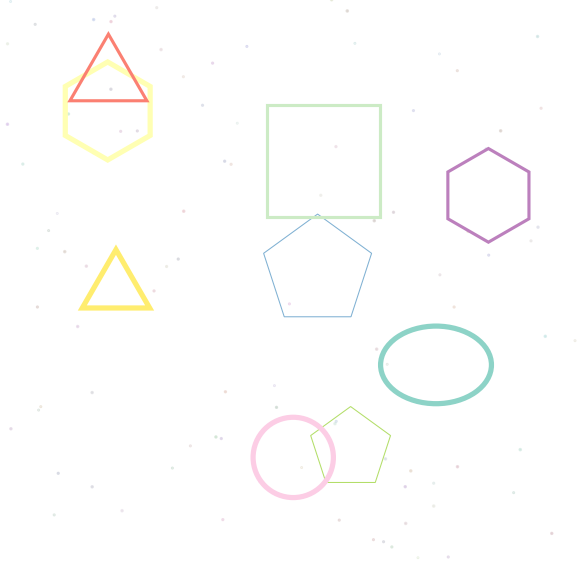[{"shape": "oval", "thickness": 2.5, "radius": 0.48, "center": [0.755, 0.367]}, {"shape": "hexagon", "thickness": 2.5, "radius": 0.42, "center": [0.187, 0.807]}, {"shape": "triangle", "thickness": 1.5, "radius": 0.38, "center": [0.188, 0.863]}, {"shape": "pentagon", "thickness": 0.5, "radius": 0.49, "center": [0.55, 0.53]}, {"shape": "pentagon", "thickness": 0.5, "radius": 0.36, "center": [0.607, 0.222]}, {"shape": "circle", "thickness": 2.5, "radius": 0.35, "center": [0.508, 0.207]}, {"shape": "hexagon", "thickness": 1.5, "radius": 0.41, "center": [0.846, 0.661]}, {"shape": "square", "thickness": 1.5, "radius": 0.49, "center": [0.56, 0.72]}, {"shape": "triangle", "thickness": 2.5, "radius": 0.34, "center": [0.201, 0.499]}]